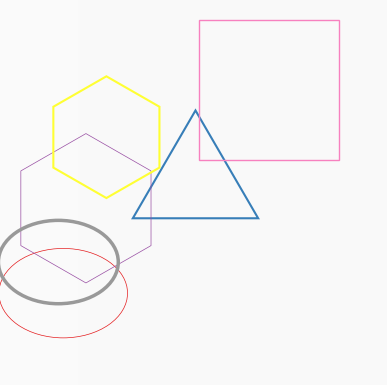[{"shape": "oval", "thickness": 0.5, "radius": 0.83, "center": [0.163, 0.239]}, {"shape": "triangle", "thickness": 1.5, "radius": 0.93, "center": [0.505, 0.526]}, {"shape": "hexagon", "thickness": 0.5, "radius": 0.97, "center": [0.222, 0.459]}, {"shape": "hexagon", "thickness": 1.5, "radius": 0.79, "center": [0.275, 0.644]}, {"shape": "square", "thickness": 1, "radius": 0.91, "center": [0.695, 0.767]}, {"shape": "oval", "thickness": 2.5, "radius": 0.77, "center": [0.151, 0.319]}]